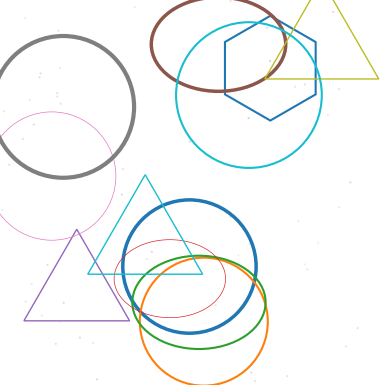[{"shape": "hexagon", "thickness": 1.5, "radius": 0.68, "center": [0.702, 0.823]}, {"shape": "circle", "thickness": 2.5, "radius": 0.87, "center": [0.492, 0.308]}, {"shape": "circle", "thickness": 1.5, "radius": 0.83, "center": [0.529, 0.165]}, {"shape": "oval", "thickness": 1.5, "radius": 0.87, "center": [0.517, 0.215]}, {"shape": "oval", "thickness": 0.5, "radius": 0.72, "center": [0.441, 0.276]}, {"shape": "triangle", "thickness": 1, "radius": 0.79, "center": [0.199, 0.246]}, {"shape": "oval", "thickness": 2.5, "radius": 0.87, "center": [0.568, 0.885]}, {"shape": "circle", "thickness": 0.5, "radius": 0.83, "center": [0.134, 0.543]}, {"shape": "circle", "thickness": 3, "radius": 0.92, "center": [0.164, 0.722]}, {"shape": "triangle", "thickness": 1, "radius": 0.85, "center": [0.836, 0.88]}, {"shape": "triangle", "thickness": 1, "radius": 0.86, "center": [0.377, 0.374]}, {"shape": "circle", "thickness": 1.5, "radius": 0.95, "center": [0.647, 0.753]}]